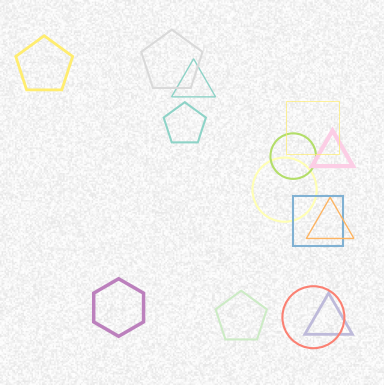[{"shape": "triangle", "thickness": 1, "radius": 0.33, "center": [0.503, 0.781]}, {"shape": "pentagon", "thickness": 1.5, "radius": 0.29, "center": [0.48, 0.677]}, {"shape": "circle", "thickness": 1.5, "radius": 0.42, "center": [0.739, 0.507]}, {"shape": "triangle", "thickness": 2, "radius": 0.36, "center": [0.854, 0.167]}, {"shape": "circle", "thickness": 1.5, "radius": 0.4, "center": [0.814, 0.176]}, {"shape": "square", "thickness": 1.5, "radius": 0.32, "center": [0.826, 0.426]}, {"shape": "triangle", "thickness": 1, "radius": 0.36, "center": [0.857, 0.416]}, {"shape": "circle", "thickness": 1.5, "radius": 0.3, "center": [0.762, 0.595]}, {"shape": "triangle", "thickness": 3, "radius": 0.31, "center": [0.864, 0.599]}, {"shape": "pentagon", "thickness": 1.5, "radius": 0.42, "center": [0.446, 0.839]}, {"shape": "hexagon", "thickness": 2.5, "radius": 0.37, "center": [0.308, 0.201]}, {"shape": "pentagon", "thickness": 1.5, "radius": 0.35, "center": [0.627, 0.175]}, {"shape": "pentagon", "thickness": 2, "radius": 0.39, "center": [0.115, 0.829]}, {"shape": "square", "thickness": 0.5, "radius": 0.34, "center": [0.81, 0.669]}]